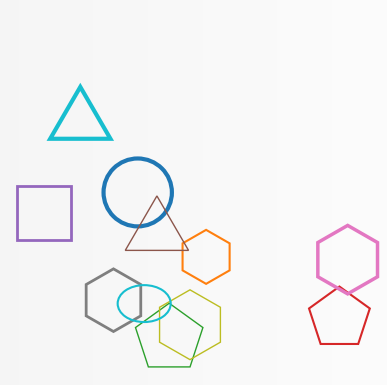[{"shape": "circle", "thickness": 3, "radius": 0.44, "center": [0.355, 0.5]}, {"shape": "hexagon", "thickness": 1.5, "radius": 0.35, "center": [0.532, 0.333]}, {"shape": "pentagon", "thickness": 1, "radius": 0.46, "center": [0.437, 0.121]}, {"shape": "pentagon", "thickness": 1.5, "radius": 0.41, "center": [0.876, 0.173]}, {"shape": "square", "thickness": 2, "radius": 0.35, "center": [0.114, 0.448]}, {"shape": "triangle", "thickness": 1, "radius": 0.47, "center": [0.405, 0.397]}, {"shape": "hexagon", "thickness": 2.5, "radius": 0.44, "center": [0.897, 0.326]}, {"shape": "hexagon", "thickness": 2, "radius": 0.41, "center": [0.293, 0.22]}, {"shape": "hexagon", "thickness": 1, "radius": 0.45, "center": [0.49, 0.157]}, {"shape": "oval", "thickness": 1.5, "radius": 0.34, "center": [0.372, 0.211]}, {"shape": "triangle", "thickness": 3, "radius": 0.45, "center": [0.207, 0.684]}]